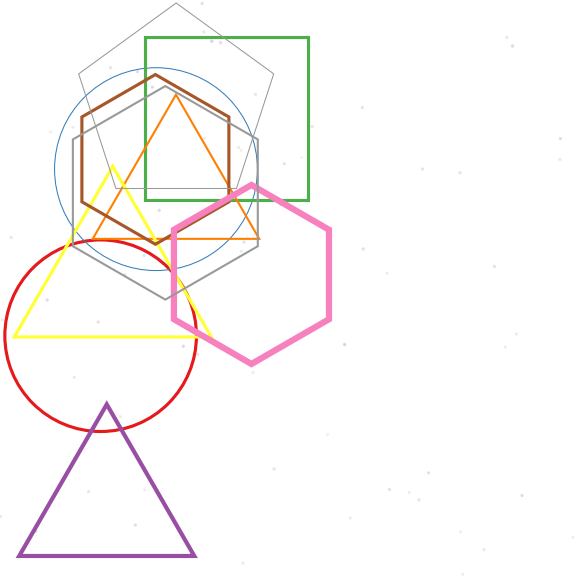[{"shape": "circle", "thickness": 1.5, "radius": 0.83, "center": [0.174, 0.418]}, {"shape": "circle", "thickness": 0.5, "radius": 0.88, "center": [0.27, 0.706]}, {"shape": "square", "thickness": 1.5, "radius": 0.71, "center": [0.392, 0.795]}, {"shape": "triangle", "thickness": 2, "radius": 0.88, "center": [0.185, 0.124]}, {"shape": "triangle", "thickness": 1, "radius": 0.83, "center": [0.305, 0.669]}, {"shape": "triangle", "thickness": 1.5, "radius": 0.98, "center": [0.195, 0.514]}, {"shape": "hexagon", "thickness": 1.5, "radius": 0.73, "center": [0.269, 0.723]}, {"shape": "hexagon", "thickness": 3, "radius": 0.78, "center": [0.435, 0.524]}, {"shape": "pentagon", "thickness": 0.5, "radius": 0.89, "center": [0.305, 0.816]}, {"shape": "hexagon", "thickness": 1, "radius": 0.92, "center": [0.286, 0.665]}]